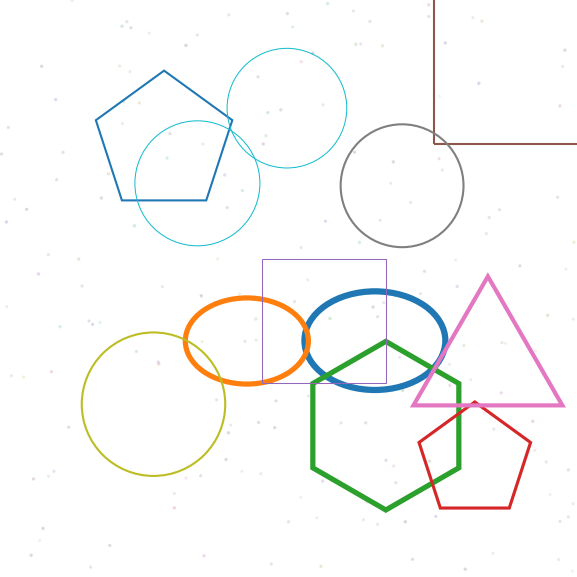[{"shape": "pentagon", "thickness": 1, "radius": 0.62, "center": [0.284, 0.753]}, {"shape": "oval", "thickness": 3, "radius": 0.61, "center": [0.649, 0.409]}, {"shape": "oval", "thickness": 2.5, "radius": 0.53, "center": [0.427, 0.409]}, {"shape": "hexagon", "thickness": 2.5, "radius": 0.73, "center": [0.668, 0.262]}, {"shape": "pentagon", "thickness": 1.5, "radius": 0.51, "center": [0.822, 0.202]}, {"shape": "square", "thickness": 0.5, "radius": 0.54, "center": [0.561, 0.443]}, {"shape": "square", "thickness": 1, "radius": 0.66, "center": [0.882, 0.882]}, {"shape": "triangle", "thickness": 2, "radius": 0.74, "center": [0.845, 0.372]}, {"shape": "circle", "thickness": 1, "radius": 0.53, "center": [0.696, 0.678]}, {"shape": "circle", "thickness": 1, "radius": 0.62, "center": [0.266, 0.299]}, {"shape": "circle", "thickness": 0.5, "radius": 0.54, "center": [0.342, 0.682]}, {"shape": "circle", "thickness": 0.5, "radius": 0.52, "center": [0.497, 0.812]}]